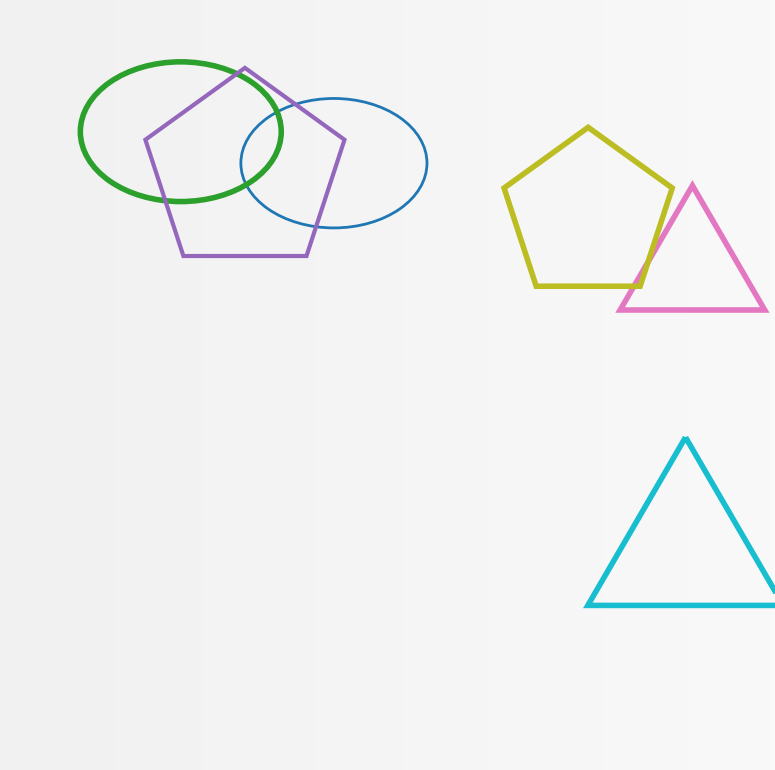[{"shape": "oval", "thickness": 1, "radius": 0.6, "center": [0.431, 0.788]}, {"shape": "oval", "thickness": 2, "radius": 0.65, "center": [0.233, 0.829]}, {"shape": "pentagon", "thickness": 1.5, "radius": 0.68, "center": [0.316, 0.777]}, {"shape": "triangle", "thickness": 2, "radius": 0.54, "center": [0.893, 0.651]}, {"shape": "pentagon", "thickness": 2, "radius": 0.57, "center": [0.759, 0.721]}, {"shape": "triangle", "thickness": 2, "radius": 0.73, "center": [0.885, 0.287]}]